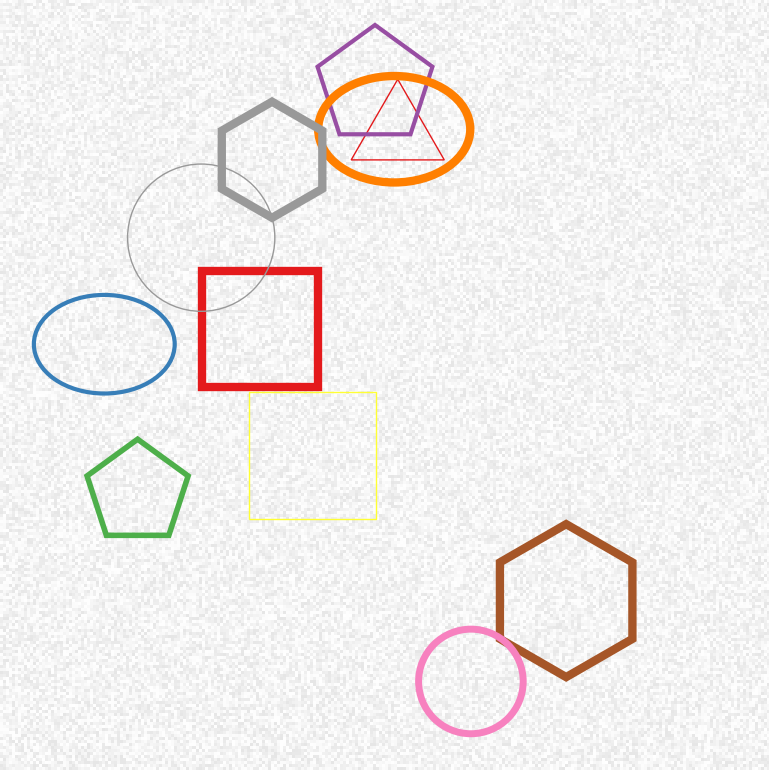[{"shape": "square", "thickness": 3, "radius": 0.38, "center": [0.338, 0.573]}, {"shape": "triangle", "thickness": 0.5, "radius": 0.35, "center": [0.517, 0.827]}, {"shape": "oval", "thickness": 1.5, "radius": 0.46, "center": [0.135, 0.553]}, {"shape": "pentagon", "thickness": 2, "radius": 0.35, "center": [0.179, 0.361]}, {"shape": "pentagon", "thickness": 1.5, "radius": 0.39, "center": [0.487, 0.889]}, {"shape": "oval", "thickness": 3, "radius": 0.49, "center": [0.512, 0.832]}, {"shape": "square", "thickness": 0.5, "radius": 0.41, "center": [0.406, 0.408]}, {"shape": "hexagon", "thickness": 3, "radius": 0.5, "center": [0.735, 0.22]}, {"shape": "circle", "thickness": 2.5, "radius": 0.34, "center": [0.612, 0.115]}, {"shape": "hexagon", "thickness": 3, "radius": 0.38, "center": [0.353, 0.793]}, {"shape": "circle", "thickness": 0.5, "radius": 0.48, "center": [0.261, 0.691]}]